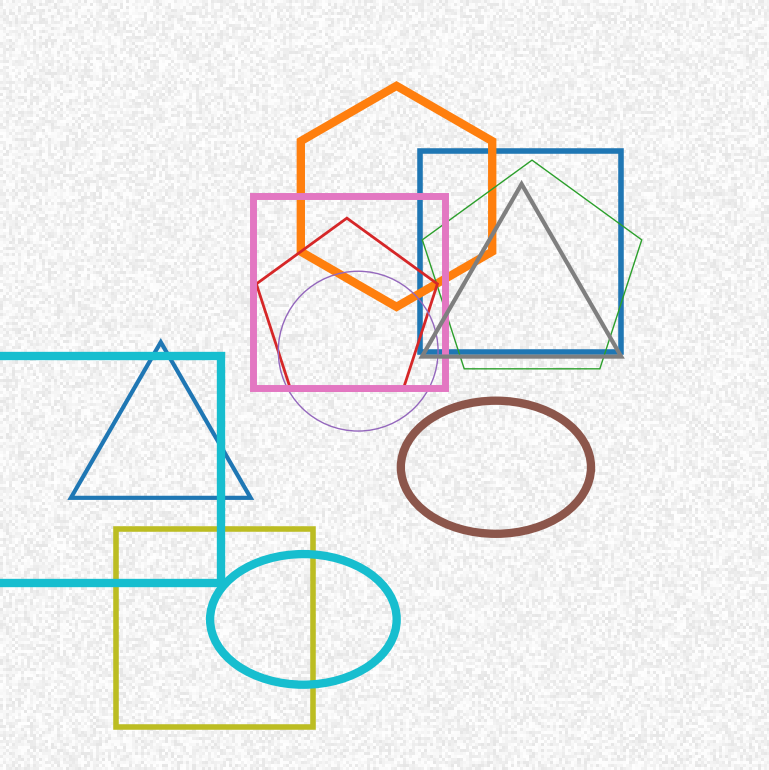[{"shape": "triangle", "thickness": 1.5, "radius": 0.67, "center": [0.209, 0.421]}, {"shape": "square", "thickness": 2, "radius": 0.65, "center": [0.676, 0.673]}, {"shape": "hexagon", "thickness": 3, "radius": 0.72, "center": [0.515, 0.745]}, {"shape": "pentagon", "thickness": 0.5, "radius": 0.75, "center": [0.691, 0.642]}, {"shape": "pentagon", "thickness": 1, "radius": 0.62, "center": [0.451, 0.593]}, {"shape": "circle", "thickness": 0.5, "radius": 0.52, "center": [0.465, 0.544]}, {"shape": "oval", "thickness": 3, "radius": 0.62, "center": [0.644, 0.393]}, {"shape": "square", "thickness": 2.5, "radius": 0.62, "center": [0.453, 0.621]}, {"shape": "triangle", "thickness": 1.5, "radius": 0.75, "center": [0.677, 0.612]}, {"shape": "square", "thickness": 2, "radius": 0.64, "center": [0.279, 0.184]}, {"shape": "square", "thickness": 3, "radius": 0.74, "center": [0.14, 0.39]}, {"shape": "oval", "thickness": 3, "radius": 0.61, "center": [0.394, 0.196]}]